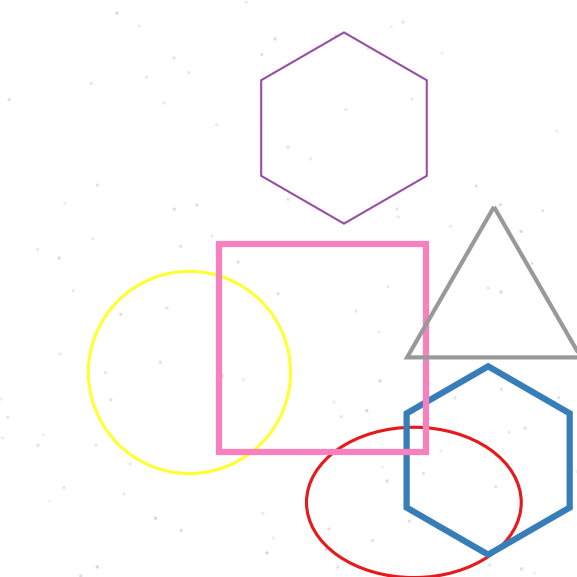[{"shape": "oval", "thickness": 1.5, "radius": 0.93, "center": [0.717, 0.129]}, {"shape": "hexagon", "thickness": 3, "radius": 0.82, "center": [0.845, 0.202]}, {"shape": "hexagon", "thickness": 1, "radius": 0.83, "center": [0.596, 0.777]}, {"shape": "circle", "thickness": 1.5, "radius": 0.88, "center": [0.328, 0.354]}, {"shape": "square", "thickness": 3, "radius": 0.9, "center": [0.559, 0.397]}, {"shape": "triangle", "thickness": 2, "radius": 0.87, "center": [0.855, 0.467]}]